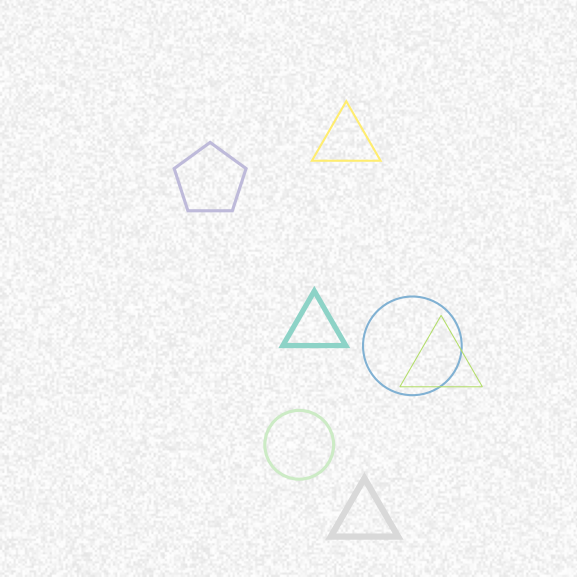[{"shape": "triangle", "thickness": 2.5, "radius": 0.31, "center": [0.544, 0.432]}, {"shape": "pentagon", "thickness": 1.5, "radius": 0.33, "center": [0.364, 0.687]}, {"shape": "circle", "thickness": 1, "radius": 0.43, "center": [0.714, 0.4]}, {"shape": "triangle", "thickness": 0.5, "radius": 0.41, "center": [0.764, 0.371]}, {"shape": "triangle", "thickness": 3, "radius": 0.34, "center": [0.631, 0.104]}, {"shape": "circle", "thickness": 1.5, "radius": 0.3, "center": [0.518, 0.229]}, {"shape": "triangle", "thickness": 1, "radius": 0.34, "center": [0.6, 0.755]}]